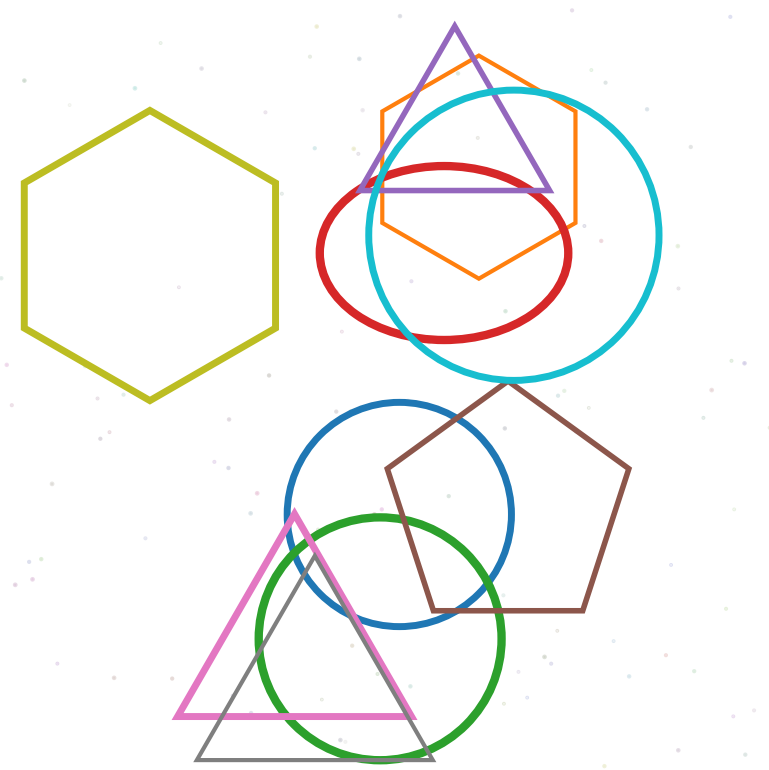[{"shape": "circle", "thickness": 2.5, "radius": 0.73, "center": [0.519, 0.332]}, {"shape": "hexagon", "thickness": 1.5, "radius": 0.72, "center": [0.622, 0.783]}, {"shape": "circle", "thickness": 3, "radius": 0.79, "center": [0.494, 0.17]}, {"shape": "oval", "thickness": 3, "radius": 0.81, "center": [0.577, 0.671]}, {"shape": "triangle", "thickness": 2, "radius": 0.71, "center": [0.591, 0.824]}, {"shape": "pentagon", "thickness": 2, "radius": 0.82, "center": [0.66, 0.34]}, {"shape": "triangle", "thickness": 2.5, "radius": 0.88, "center": [0.383, 0.157]}, {"shape": "triangle", "thickness": 1.5, "radius": 0.88, "center": [0.409, 0.101]}, {"shape": "hexagon", "thickness": 2.5, "radius": 0.94, "center": [0.195, 0.668]}, {"shape": "circle", "thickness": 2.5, "radius": 0.94, "center": [0.667, 0.694]}]